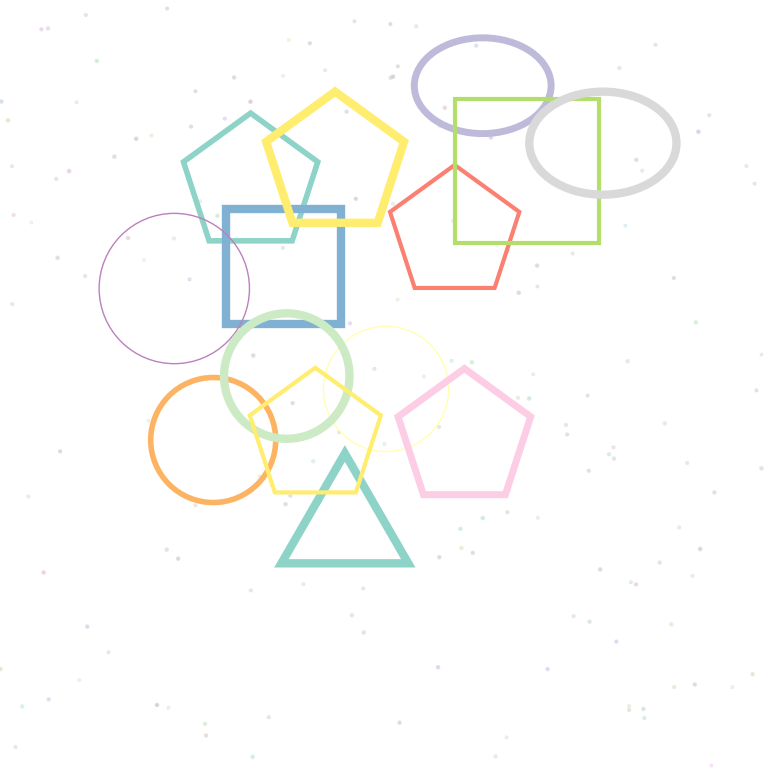[{"shape": "pentagon", "thickness": 2, "radius": 0.46, "center": [0.325, 0.761]}, {"shape": "triangle", "thickness": 3, "radius": 0.48, "center": [0.448, 0.316]}, {"shape": "circle", "thickness": 0.5, "radius": 0.41, "center": [0.501, 0.495]}, {"shape": "oval", "thickness": 2.5, "radius": 0.44, "center": [0.627, 0.889]}, {"shape": "pentagon", "thickness": 1.5, "radius": 0.44, "center": [0.59, 0.697]}, {"shape": "square", "thickness": 3, "radius": 0.37, "center": [0.369, 0.654]}, {"shape": "circle", "thickness": 2, "radius": 0.41, "center": [0.277, 0.429]}, {"shape": "square", "thickness": 1.5, "radius": 0.47, "center": [0.684, 0.778]}, {"shape": "pentagon", "thickness": 2.5, "radius": 0.45, "center": [0.603, 0.431]}, {"shape": "oval", "thickness": 3, "radius": 0.48, "center": [0.783, 0.814]}, {"shape": "circle", "thickness": 0.5, "radius": 0.49, "center": [0.226, 0.625]}, {"shape": "circle", "thickness": 3, "radius": 0.41, "center": [0.372, 0.512]}, {"shape": "pentagon", "thickness": 1.5, "radius": 0.45, "center": [0.41, 0.433]}, {"shape": "pentagon", "thickness": 3, "radius": 0.47, "center": [0.435, 0.787]}]